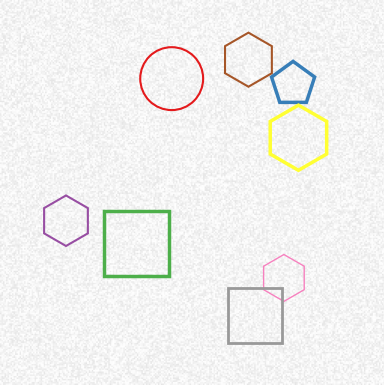[{"shape": "circle", "thickness": 1.5, "radius": 0.41, "center": [0.446, 0.796]}, {"shape": "pentagon", "thickness": 2.5, "radius": 0.29, "center": [0.761, 0.782]}, {"shape": "square", "thickness": 2.5, "radius": 0.42, "center": [0.355, 0.368]}, {"shape": "hexagon", "thickness": 1.5, "radius": 0.33, "center": [0.171, 0.427]}, {"shape": "hexagon", "thickness": 2.5, "radius": 0.42, "center": [0.775, 0.642]}, {"shape": "hexagon", "thickness": 1.5, "radius": 0.35, "center": [0.645, 0.845]}, {"shape": "hexagon", "thickness": 1, "radius": 0.3, "center": [0.737, 0.278]}, {"shape": "square", "thickness": 2, "radius": 0.35, "center": [0.662, 0.18]}]